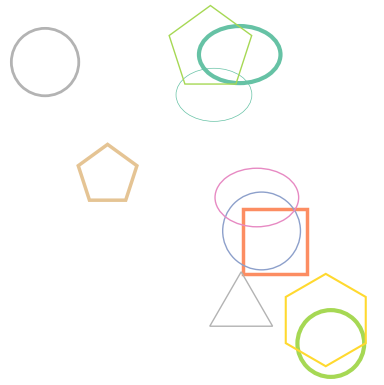[{"shape": "oval", "thickness": 3, "radius": 0.53, "center": [0.623, 0.858]}, {"shape": "oval", "thickness": 0.5, "radius": 0.49, "center": [0.556, 0.754]}, {"shape": "square", "thickness": 2.5, "radius": 0.42, "center": [0.714, 0.372]}, {"shape": "circle", "thickness": 1, "radius": 0.5, "center": [0.679, 0.4]}, {"shape": "oval", "thickness": 1, "radius": 0.54, "center": [0.667, 0.487]}, {"shape": "circle", "thickness": 3, "radius": 0.43, "center": [0.859, 0.108]}, {"shape": "pentagon", "thickness": 1, "radius": 0.56, "center": [0.547, 0.873]}, {"shape": "hexagon", "thickness": 1.5, "radius": 0.6, "center": [0.846, 0.169]}, {"shape": "pentagon", "thickness": 2.5, "radius": 0.4, "center": [0.279, 0.545]}, {"shape": "circle", "thickness": 2, "radius": 0.44, "center": [0.117, 0.839]}, {"shape": "triangle", "thickness": 1, "radius": 0.47, "center": [0.626, 0.2]}]